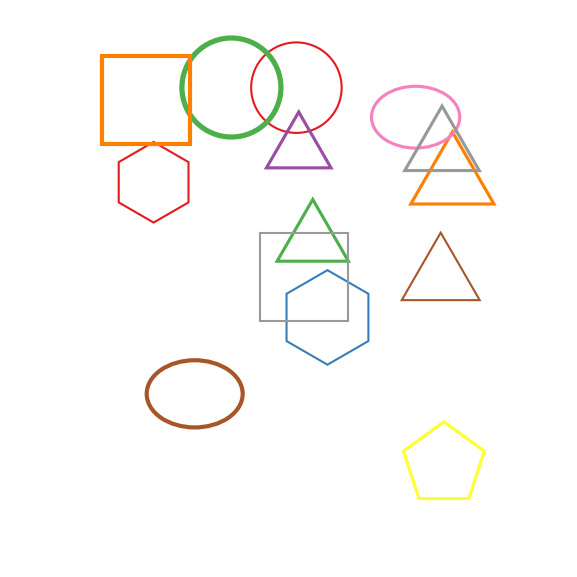[{"shape": "circle", "thickness": 1, "radius": 0.39, "center": [0.513, 0.847]}, {"shape": "hexagon", "thickness": 1, "radius": 0.35, "center": [0.266, 0.684]}, {"shape": "hexagon", "thickness": 1, "radius": 0.41, "center": [0.567, 0.449]}, {"shape": "triangle", "thickness": 1.5, "radius": 0.36, "center": [0.542, 0.582]}, {"shape": "circle", "thickness": 2.5, "radius": 0.43, "center": [0.401, 0.848]}, {"shape": "triangle", "thickness": 1.5, "radius": 0.32, "center": [0.517, 0.741]}, {"shape": "square", "thickness": 2, "radius": 0.38, "center": [0.253, 0.826]}, {"shape": "triangle", "thickness": 1.5, "radius": 0.42, "center": [0.783, 0.687]}, {"shape": "pentagon", "thickness": 1.5, "radius": 0.37, "center": [0.769, 0.195]}, {"shape": "triangle", "thickness": 1, "radius": 0.39, "center": [0.763, 0.518]}, {"shape": "oval", "thickness": 2, "radius": 0.42, "center": [0.337, 0.317]}, {"shape": "oval", "thickness": 1.5, "radius": 0.38, "center": [0.72, 0.796]}, {"shape": "square", "thickness": 1, "radius": 0.38, "center": [0.526, 0.519]}, {"shape": "triangle", "thickness": 1.5, "radius": 0.37, "center": [0.765, 0.741]}]